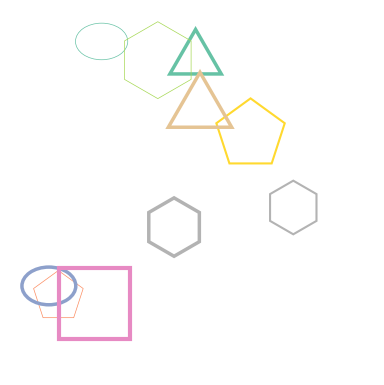[{"shape": "triangle", "thickness": 2.5, "radius": 0.39, "center": [0.508, 0.846]}, {"shape": "oval", "thickness": 0.5, "radius": 0.34, "center": [0.264, 0.892]}, {"shape": "pentagon", "thickness": 0.5, "radius": 0.34, "center": [0.152, 0.23]}, {"shape": "oval", "thickness": 2.5, "radius": 0.35, "center": [0.127, 0.257]}, {"shape": "square", "thickness": 3, "radius": 0.46, "center": [0.246, 0.212]}, {"shape": "hexagon", "thickness": 0.5, "radius": 0.5, "center": [0.41, 0.844]}, {"shape": "pentagon", "thickness": 1.5, "radius": 0.47, "center": [0.651, 0.651]}, {"shape": "triangle", "thickness": 2.5, "radius": 0.48, "center": [0.52, 0.717]}, {"shape": "hexagon", "thickness": 1.5, "radius": 0.35, "center": [0.762, 0.461]}, {"shape": "hexagon", "thickness": 2.5, "radius": 0.38, "center": [0.452, 0.41]}]